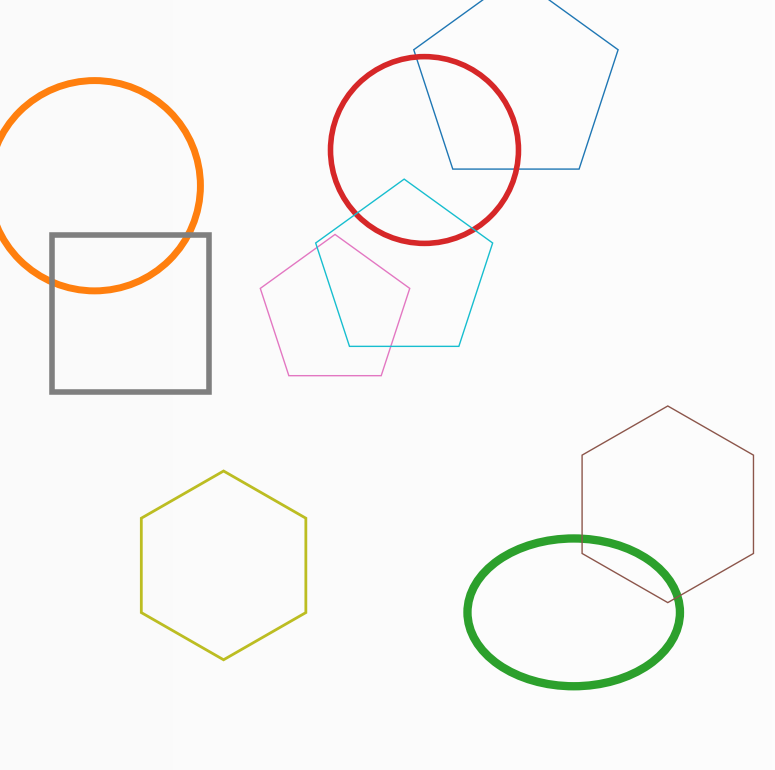[{"shape": "pentagon", "thickness": 0.5, "radius": 0.69, "center": [0.666, 0.893]}, {"shape": "circle", "thickness": 2.5, "radius": 0.68, "center": [0.122, 0.759]}, {"shape": "oval", "thickness": 3, "radius": 0.69, "center": [0.74, 0.205]}, {"shape": "circle", "thickness": 2, "radius": 0.61, "center": [0.548, 0.805]}, {"shape": "hexagon", "thickness": 0.5, "radius": 0.64, "center": [0.862, 0.345]}, {"shape": "pentagon", "thickness": 0.5, "radius": 0.51, "center": [0.432, 0.594]}, {"shape": "square", "thickness": 2, "radius": 0.51, "center": [0.168, 0.593]}, {"shape": "hexagon", "thickness": 1, "radius": 0.61, "center": [0.288, 0.266]}, {"shape": "pentagon", "thickness": 0.5, "radius": 0.6, "center": [0.522, 0.647]}]